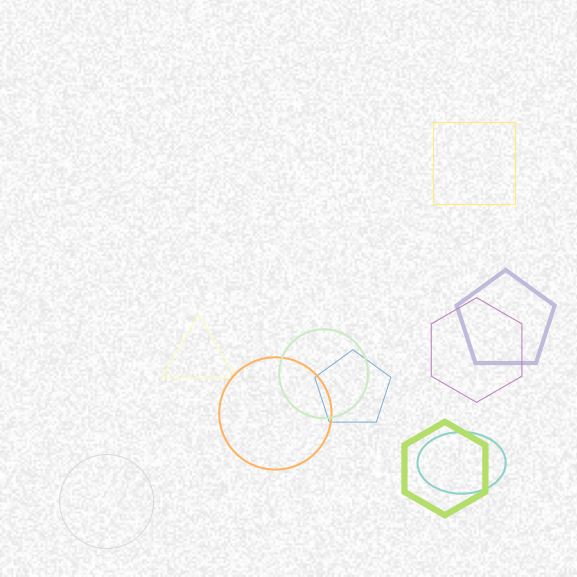[{"shape": "oval", "thickness": 1, "radius": 0.38, "center": [0.799, 0.198]}, {"shape": "triangle", "thickness": 0.5, "radius": 0.37, "center": [0.344, 0.382]}, {"shape": "pentagon", "thickness": 2, "radius": 0.45, "center": [0.876, 0.443]}, {"shape": "pentagon", "thickness": 0.5, "radius": 0.35, "center": [0.611, 0.324]}, {"shape": "circle", "thickness": 1, "radius": 0.49, "center": [0.477, 0.283]}, {"shape": "hexagon", "thickness": 3, "radius": 0.4, "center": [0.77, 0.188]}, {"shape": "circle", "thickness": 0.5, "radius": 0.41, "center": [0.185, 0.131]}, {"shape": "hexagon", "thickness": 0.5, "radius": 0.45, "center": [0.825, 0.393]}, {"shape": "circle", "thickness": 1, "radius": 0.38, "center": [0.56, 0.352]}, {"shape": "square", "thickness": 0.5, "radius": 0.36, "center": [0.821, 0.716]}]